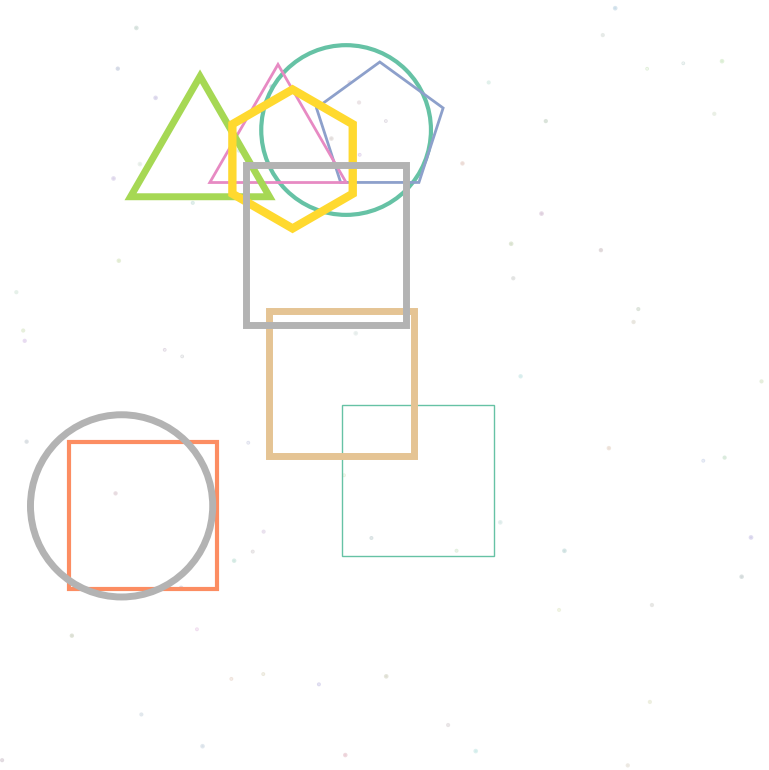[{"shape": "circle", "thickness": 1.5, "radius": 0.55, "center": [0.449, 0.831]}, {"shape": "square", "thickness": 0.5, "radius": 0.49, "center": [0.543, 0.376]}, {"shape": "square", "thickness": 1.5, "radius": 0.48, "center": [0.186, 0.331]}, {"shape": "pentagon", "thickness": 1, "radius": 0.43, "center": [0.493, 0.833]}, {"shape": "triangle", "thickness": 1, "radius": 0.51, "center": [0.361, 0.814]}, {"shape": "triangle", "thickness": 2.5, "radius": 0.52, "center": [0.26, 0.797]}, {"shape": "hexagon", "thickness": 3, "radius": 0.45, "center": [0.38, 0.794]}, {"shape": "square", "thickness": 2.5, "radius": 0.47, "center": [0.444, 0.502]}, {"shape": "square", "thickness": 2.5, "radius": 0.52, "center": [0.423, 0.682]}, {"shape": "circle", "thickness": 2.5, "radius": 0.59, "center": [0.158, 0.343]}]